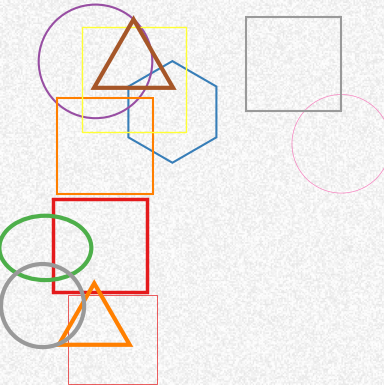[{"shape": "square", "thickness": 0.5, "radius": 0.58, "center": [0.291, 0.118]}, {"shape": "square", "thickness": 2.5, "radius": 0.61, "center": [0.26, 0.362]}, {"shape": "hexagon", "thickness": 1.5, "radius": 0.66, "center": [0.448, 0.709]}, {"shape": "oval", "thickness": 3, "radius": 0.6, "center": [0.118, 0.356]}, {"shape": "circle", "thickness": 1.5, "radius": 0.74, "center": [0.248, 0.841]}, {"shape": "triangle", "thickness": 3, "radius": 0.53, "center": [0.245, 0.158]}, {"shape": "square", "thickness": 1.5, "radius": 0.63, "center": [0.272, 0.622]}, {"shape": "square", "thickness": 1, "radius": 0.68, "center": [0.348, 0.794]}, {"shape": "triangle", "thickness": 3, "radius": 0.59, "center": [0.347, 0.831]}, {"shape": "circle", "thickness": 0.5, "radius": 0.64, "center": [0.886, 0.627]}, {"shape": "circle", "thickness": 3, "radius": 0.54, "center": [0.111, 0.206]}, {"shape": "square", "thickness": 1.5, "radius": 0.61, "center": [0.762, 0.833]}]